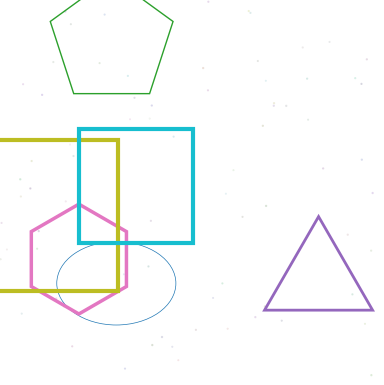[{"shape": "oval", "thickness": 0.5, "radius": 0.77, "center": [0.302, 0.264]}, {"shape": "pentagon", "thickness": 1, "radius": 0.84, "center": [0.29, 0.892]}, {"shape": "triangle", "thickness": 2, "radius": 0.81, "center": [0.827, 0.275]}, {"shape": "hexagon", "thickness": 2.5, "radius": 0.71, "center": [0.205, 0.327]}, {"shape": "square", "thickness": 3, "radius": 0.98, "center": [0.111, 0.44]}, {"shape": "square", "thickness": 3, "radius": 0.74, "center": [0.353, 0.517]}]